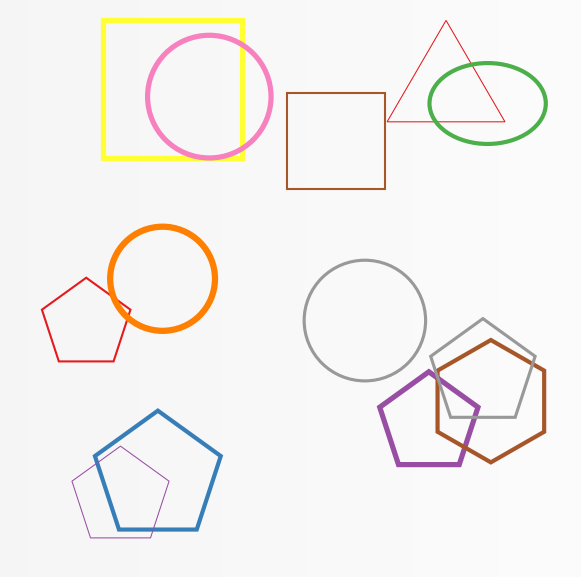[{"shape": "triangle", "thickness": 0.5, "radius": 0.59, "center": [0.767, 0.847]}, {"shape": "pentagon", "thickness": 1, "radius": 0.4, "center": [0.148, 0.438]}, {"shape": "pentagon", "thickness": 2, "radius": 0.57, "center": [0.272, 0.174]}, {"shape": "oval", "thickness": 2, "radius": 0.5, "center": [0.839, 0.82]}, {"shape": "pentagon", "thickness": 0.5, "radius": 0.44, "center": [0.207, 0.139]}, {"shape": "pentagon", "thickness": 2.5, "radius": 0.44, "center": [0.738, 0.267]}, {"shape": "circle", "thickness": 3, "radius": 0.45, "center": [0.28, 0.516]}, {"shape": "square", "thickness": 2.5, "radius": 0.6, "center": [0.297, 0.845]}, {"shape": "hexagon", "thickness": 2, "radius": 0.53, "center": [0.844, 0.304]}, {"shape": "square", "thickness": 1, "radius": 0.42, "center": [0.578, 0.755]}, {"shape": "circle", "thickness": 2.5, "radius": 0.53, "center": [0.36, 0.832]}, {"shape": "circle", "thickness": 1.5, "radius": 0.52, "center": [0.628, 0.444]}, {"shape": "pentagon", "thickness": 1.5, "radius": 0.47, "center": [0.831, 0.353]}]